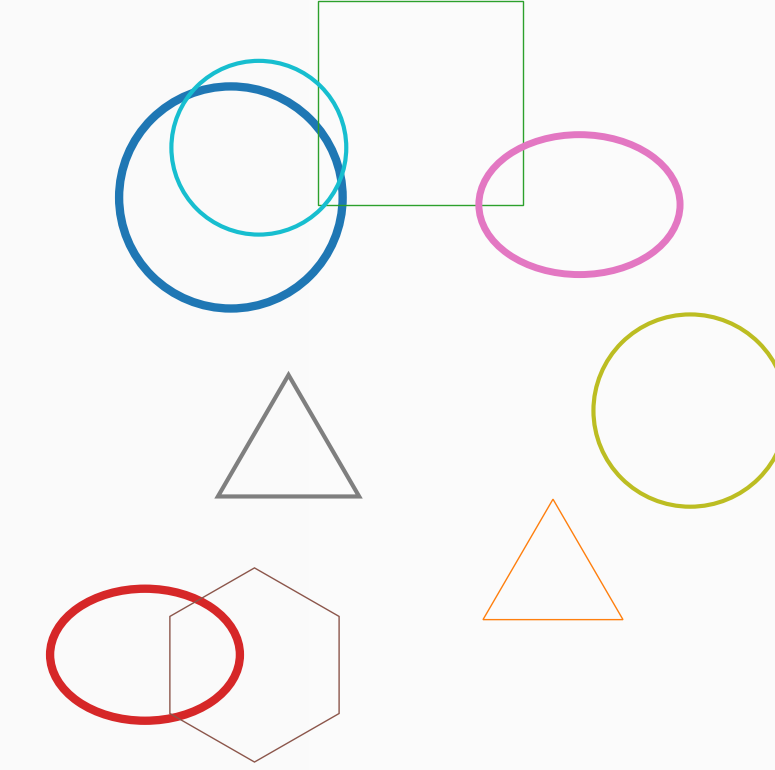[{"shape": "circle", "thickness": 3, "radius": 0.72, "center": [0.298, 0.744]}, {"shape": "triangle", "thickness": 0.5, "radius": 0.52, "center": [0.714, 0.247]}, {"shape": "square", "thickness": 0.5, "radius": 0.66, "center": [0.542, 0.866]}, {"shape": "oval", "thickness": 3, "radius": 0.61, "center": [0.187, 0.15]}, {"shape": "hexagon", "thickness": 0.5, "radius": 0.63, "center": [0.328, 0.136]}, {"shape": "oval", "thickness": 2.5, "radius": 0.65, "center": [0.748, 0.734]}, {"shape": "triangle", "thickness": 1.5, "radius": 0.53, "center": [0.372, 0.408]}, {"shape": "circle", "thickness": 1.5, "radius": 0.62, "center": [0.891, 0.467]}, {"shape": "circle", "thickness": 1.5, "radius": 0.56, "center": [0.334, 0.808]}]